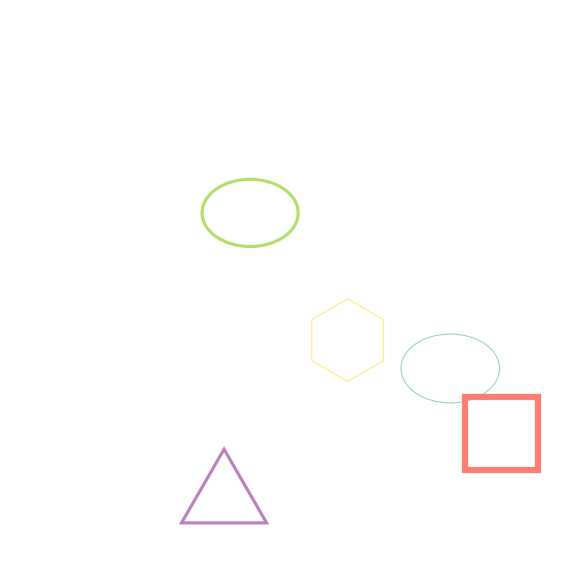[{"shape": "oval", "thickness": 0.5, "radius": 0.43, "center": [0.78, 0.361]}, {"shape": "square", "thickness": 3, "radius": 0.31, "center": [0.868, 0.248]}, {"shape": "oval", "thickness": 1.5, "radius": 0.42, "center": [0.433, 0.63]}, {"shape": "triangle", "thickness": 1.5, "radius": 0.43, "center": [0.388, 0.136]}, {"shape": "hexagon", "thickness": 0.5, "radius": 0.36, "center": [0.602, 0.41]}]